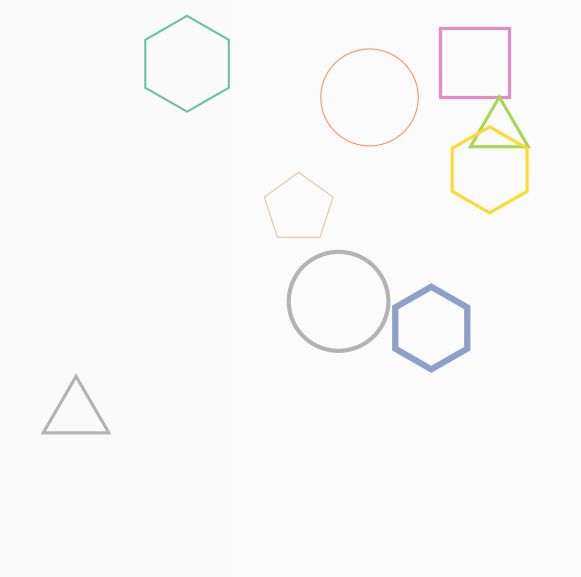[{"shape": "hexagon", "thickness": 1, "radius": 0.41, "center": [0.322, 0.889]}, {"shape": "circle", "thickness": 0.5, "radius": 0.42, "center": [0.636, 0.83]}, {"shape": "hexagon", "thickness": 3, "radius": 0.36, "center": [0.742, 0.431]}, {"shape": "square", "thickness": 1.5, "radius": 0.3, "center": [0.816, 0.891]}, {"shape": "triangle", "thickness": 1.5, "radius": 0.29, "center": [0.859, 0.774]}, {"shape": "hexagon", "thickness": 1.5, "radius": 0.37, "center": [0.842, 0.705]}, {"shape": "pentagon", "thickness": 0.5, "radius": 0.31, "center": [0.514, 0.639]}, {"shape": "circle", "thickness": 2, "radius": 0.43, "center": [0.582, 0.477]}, {"shape": "triangle", "thickness": 1.5, "radius": 0.33, "center": [0.131, 0.282]}]